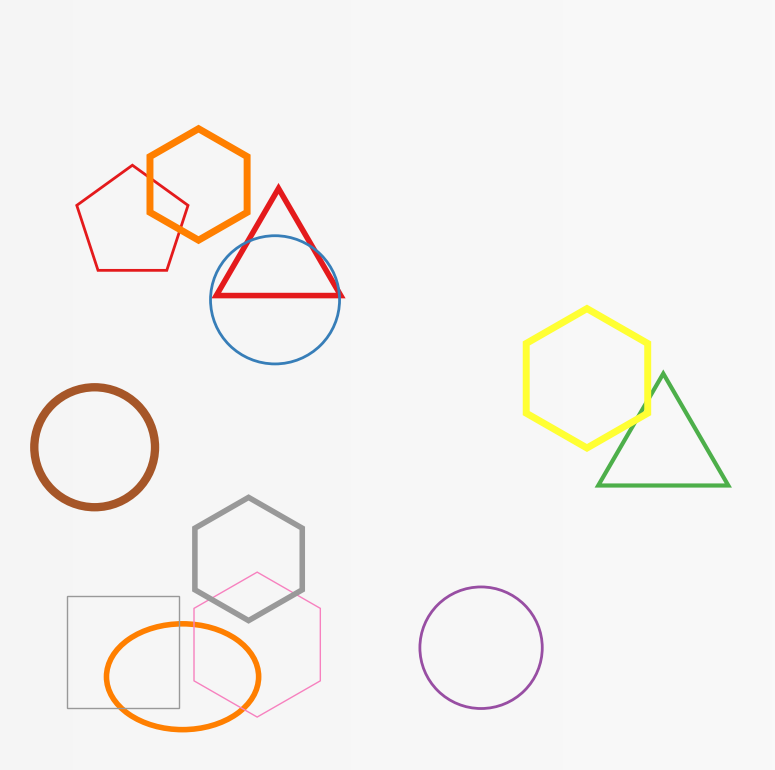[{"shape": "triangle", "thickness": 2, "radius": 0.46, "center": [0.359, 0.663]}, {"shape": "pentagon", "thickness": 1, "radius": 0.38, "center": [0.171, 0.71]}, {"shape": "circle", "thickness": 1, "radius": 0.42, "center": [0.355, 0.611]}, {"shape": "triangle", "thickness": 1.5, "radius": 0.48, "center": [0.856, 0.418]}, {"shape": "circle", "thickness": 1, "radius": 0.39, "center": [0.621, 0.159]}, {"shape": "hexagon", "thickness": 2.5, "radius": 0.36, "center": [0.256, 0.76]}, {"shape": "oval", "thickness": 2, "radius": 0.49, "center": [0.236, 0.121]}, {"shape": "hexagon", "thickness": 2.5, "radius": 0.45, "center": [0.757, 0.509]}, {"shape": "circle", "thickness": 3, "radius": 0.39, "center": [0.122, 0.419]}, {"shape": "hexagon", "thickness": 0.5, "radius": 0.47, "center": [0.332, 0.163]}, {"shape": "square", "thickness": 0.5, "radius": 0.36, "center": [0.158, 0.153]}, {"shape": "hexagon", "thickness": 2, "radius": 0.4, "center": [0.321, 0.274]}]